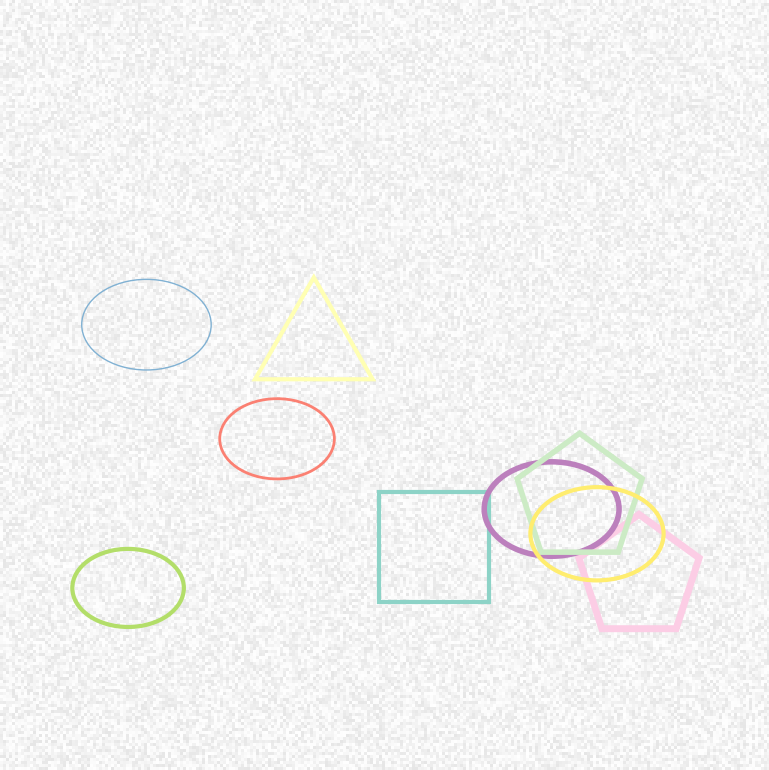[{"shape": "square", "thickness": 1.5, "radius": 0.36, "center": [0.564, 0.289]}, {"shape": "triangle", "thickness": 1.5, "radius": 0.44, "center": [0.408, 0.552]}, {"shape": "oval", "thickness": 1, "radius": 0.37, "center": [0.36, 0.43]}, {"shape": "oval", "thickness": 0.5, "radius": 0.42, "center": [0.19, 0.578]}, {"shape": "oval", "thickness": 1.5, "radius": 0.36, "center": [0.166, 0.236]}, {"shape": "pentagon", "thickness": 2.5, "radius": 0.41, "center": [0.83, 0.25]}, {"shape": "oval", "thickness": 2, "radius": 0.44, "center": [0.716, 0.339]}, {"shape": "pentagon", "thickness": 2, "radius": 0.43, "center": [0.753, 0.352]}, {"shape": "oval", "thickness": 1.5, "radius": 0.43, "center": [0.775, 0.307]}]